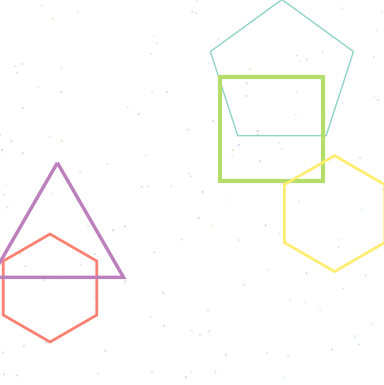[{"shape": "pentagon", "thickness": 1, "radius": 0.98, "center": [0.732, 0.806]}, {"shape": "hexagon", "thickness": 2, "radius": 0.7, "center": [0.13, 0.252]}, {"shape": "square", "thickness": 3, "radius": 0.67, "center": [0.705, 0.665]}, {"shape": "triangle", "thickness": 2.5, "radius": 0.99, "center": [0.149, 0.379]}, {"shape": "hexagon", "thickness": 2, "radius": 0.75, "center": [0.869, 0.445]}]